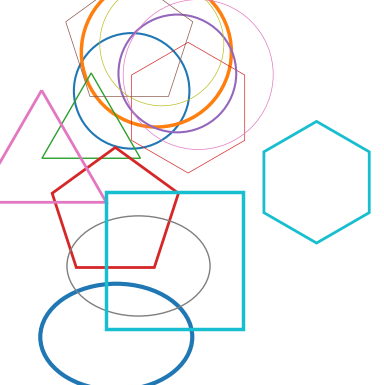[{"shape": "circle", "thickness": 1.5, "radius": 0.75, "center": [0.342, 0.764]}, {"shape": "oval", "thickness": 3, "radius": 0.99, "center": [0.302, 0.125]}, {"shape": "circle", "thickness": 2.5, "radius": 0.97, "center": [0.406, 0.865]}, {"shape": "triangle", "thickness": 1, "radius": 0.74, "center": [0.237, 0.663]}, {"shape": "hexagon", "thickness": 0.5, "radius": 0.85, "center": [0.489, 0.72]}, {"shape": "pentagon", "thickness": 2, "radius": 0.86, "center": [0.299, 0.445]}, {"shape": "circle", "thickness": 1.5, "radius": 0.76, "center": [0.461, 0.809]}, {"shape": "pentagon", "thickness": 0.5, "radius": 0.87, "center": [0.336, 0.89]}, {"shape": "triangle", "thickness": 2, "radius": 0.97, "center": [0.108, 0.572]}, {"shape": "circle", "thickness": 0.5, "radius": 0.97, "center": [0.515, 0.806]}, {"shape": "oval", "thickness": 1, "radius": 0.93, "center": [0.36, 0.309]}, {"shape": "circle", "thickness": 0.5, "radius": 0.81, "center": [0.42, 0.886]}, {"shape": "square", "thickness": 2.5, "radius": 0.89, "center": [0.453, 0.324]}, {"shape": "hexagon", "thickness": 2, "radius": 0.79, "center": [0.822, 0.527]}]